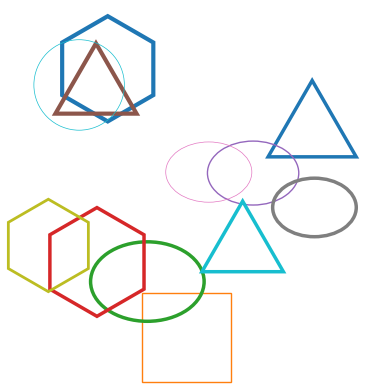[{"shape": "hexagon", "thickness": 3, "radius": 0.68, "center": [0.28, 0.821]}, {"shape": "triangle", "thickness": 2.5, "radius": 0.66, "center": [0.811, 0.659]}, {"shape": "square", "thickness": 1, "radius": 0.58, "center": [0.484, 0.123]}, {"shape": "oval", "thickness": 2.5, "radius": 0.74, "center": [0.383, 0.269]}, {"shape": "hexagon", "thickness": 2.5, "radius": 0.71, "center": [0.252, 0.32]}, {"shape": "oval", "thickness": 1, "radius": 0.59, "center": [0.657, 0.55]}, {"shape": "triangle", "thickness": 3, "radius": 0.61, "center": [0.249, 0.766]}, {"shape": "oval", "thickness": 0.5, "radius": 0.56, "center": [0.542, 0.553]}, {"shape": "oval", "thickness": 2.5, "radius": 0.54, "center": [0.817, 0.461]}, {"shape": "hexagon", "thickness": 2, "radius": 0.6, "center": [0.126, 0.362]}, {"shape": "triangle", "thickness": 2.5, "radius": 0.61, "center": [0.63, 0.355]}, {"shape": "circle", "thickness": 0.5, "radius": 0.59, "center": [0.206, 0.779]}]